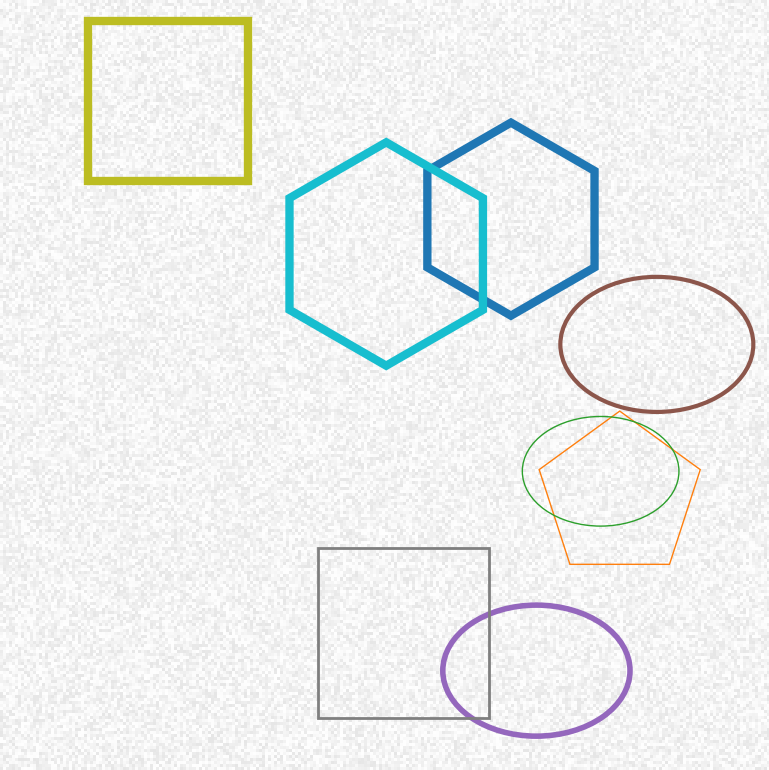[{"shape": "hexagon", "thickness": 3, "radius": 0.63, "center": [0.664, 0.715]}, {"shape": "pentagon", "thickness": 0.5, "radius": 0.55, "center": [0.805, 0.356]}, {"shape": "oval", "thickness": 0.5, "radius": 0.51, "center": [0.78, 0.388]}, {"shape": "oval", "thickness": 2, "radius": 0.61, "center": [0.697, 0.129]}, {"shape": "oval", "thickness": 1.5, "radius": 0.63, "center": [0.853, 0.553]}, {"shape": "square", "thickness": 1, "radius": 0.55, "center": [0.524, 0.178]}, {"shape": "square", "thickness": 3, "radius": 0.52, "center": [0.218, 0.869]}, {"shape": "hexagon", "thickness": 3, "radius": 0.73, "center": [0.502, 0.67]}]